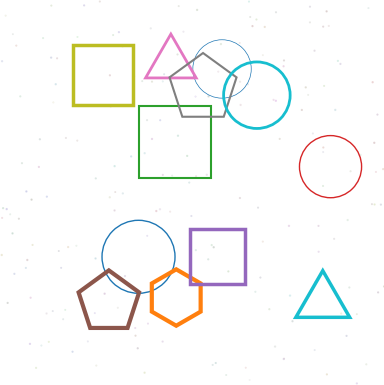[{"shape": "circle", "thickness": 0.5, "radius": 0.38, "center": [0.577, 0.821]}, {"shape": "circle", "thickness": 1, "radius": 0.47, "center": [0.36, 0.333]}, {"shape": "hexagon", "thickness": 3, "radius": 0.37, "center": [0.458, 0.227]}, {"shape": "square", "thickness": 1.5, "radius": 0.47, "center": [0.455, 0.631]}, {"shape": "circle", "thickness": 1, "radius": 0.4, "center": [0.859, 0.567]}, {"shape": "square", "thickness": 2.5, "radius": 0.35, "center": [0.565, 0.334]}, {"shape": "pentagon", "thickness": 3, "radius": 0.41, "center": [0.283, 0.215]}, {"shape": "triangle", "thickness": 2, "radius": 0.38, "center": [0.444, 0.836]}, {"shape": "pentagon", "thickness": 1.5, "radius": 0.46, "center": [0.527, 0.771]}, {"shape": "square", "thickness": 2.5, "radius": 0.39, "center": [0.267, 0.806]}, {"shape": "triangle", "thickness": 2.5, "radius": 0.4, "center": [0.838, 0.216]}, {"shape": "circle", "thickness": 2, "radius": 0.43, "center": [0.667, 0.753]}]